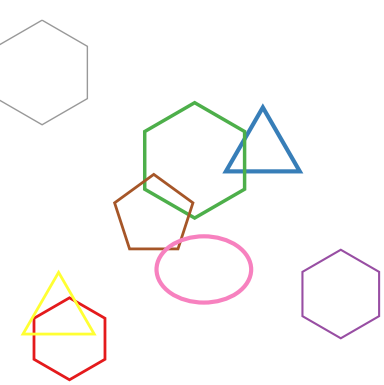[{"shape": "hexagon", "thickness": 2, "radius": 0.53, "center": [0.18, 0.12]}, {"shape": "triangle", "thickness": 3, "radius": 0.55, "center": [0.683, 0.61]}, {"shape": "hexagon", "thickness": 2.5, "radius": 0.75, "center": [0.506, 0.583]}, {"shape": "hexagon", "thickness": 1.5, "radius": 0.57, "center": [0.885, 0.236]}, {"shape": "triangle", "thickness": 2, "radius": 0.53, "center": [0.152, 0.186]}, {"shape": "pentagon", "thickness": 2, "radius": 0.53, "center": [0.399, 0.44]}, {"shape": "oval", "thickness": 3, "radius": 0.61, "center": [0.529, 0.3]}, {"shape": "hexagon", "thickness": 1, "radius": 0.68, "center": [0.109, 0.812]}]